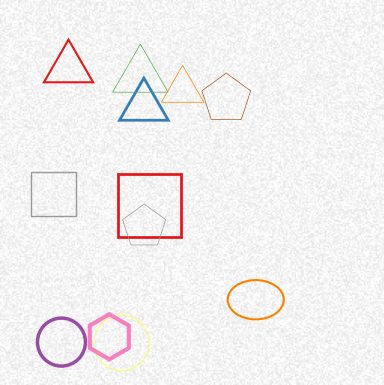[{"shape": "square", "thickness": 2, "radius": 0.41, "center": [0.389, 0.467]}, {"shape": "triangle", "thickness": 1.5, "radius": 0.37, "center": [0.178, 0.823]}, {"shape": "triangle", "thickness": 2, "radius": 0.37, "center": [0.374, 0.724]}, {"shape": "triangle", "thickness": 0.5, "radius": 0.42, "center": [0.365, 0.802]}, {"shape": "circle", "thickness": 2.5, "radius": 0.31, "center": [0.16, 0.111]}, {"shape": "oval", "thickness": 1.5, "radius": 0.36, "center": [0.664, 0.222]}, {"shape": "triangle", "thickness": 0.5, "radius": 0.32, "center": [0.474, 0.766]}, {"shape": "circle", "thickness": 0.5, "radius": 0.36, "center": [0.315, 0.109]}, {"shape": "pentagon", "thickness": 0.5, "radius": 0.33, "center": [0.588, 0.744]}, {"shape": "hexagon", "thickness": 3, "radius": 0.29, "center": [0.284, 0.125]}, {"shape": "pentagon", "thickness": 0.5, "radius": 0.29, "center": [0.375, 0.411]}, {"shape": "square", "thickness": 1, "radius": 0.29, "center": [0.14, 0.496]}]